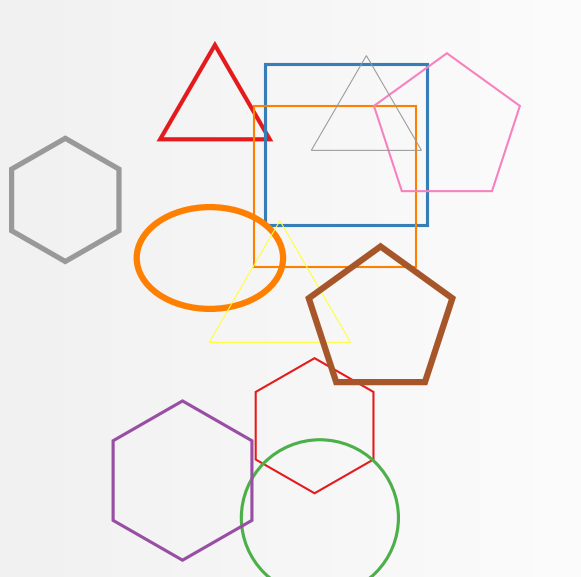[{"shape": "triangle", "thickness": 2, "radius": 0.54, "center": [0.37, 0.812]}, {"shape": "hexagon", "thickness": 1, "radius": 0.58, "center": [0.541, 0.262]}, {"shape": "square", "thickness": 1.5, "radius": 0.7, "center": [0.595, 0.749]}, {"shape": "circle", "thickness": 1.5, "radius": 0.68, "center": [0.55, 0.103]}, {"shape": "hexagon", "thickness": 1.5, "radius": 0.69, "center": [0.314, 0.167]}, {"shape": "oval", "thickness": 3, "radius": 0.63, "center": [0.361, 0.552]}, {"shape": "square", "thickness": 1, "radius": 0.7, "center": [0.576, 0.676]}, {"shape": "triangle", "thickness": 0.5, "radius": 0.7, "center": [0.482, 0.477]}, {"shape": "pentagon", "thickness": 3, "radius": 0.65, "center": [0.655, 0.443]}, {"shape": "pentagon", "thickness": 1, "radius": 0.66, "center": [0.769, 0.775]}, {"shape": "triangle", "thickness": 0.5, "radius": 0.55, "center": [0.63, 0.793]}, {"shape": "hexagon", "thickness": 2.5, "radius": 0.53, "center": [0.112, 0.653]}]